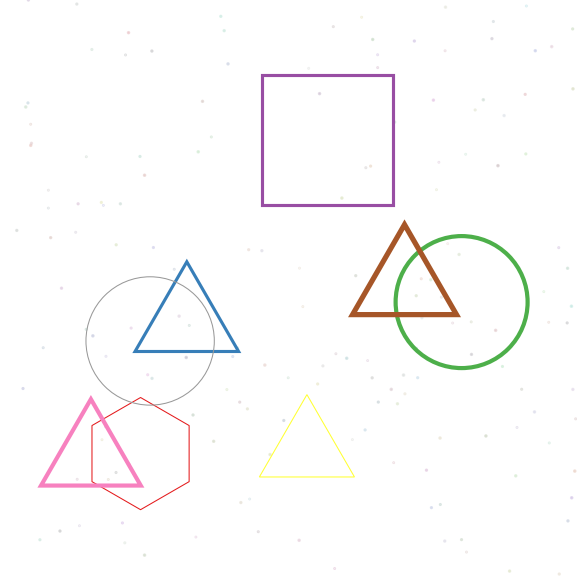[{"shape": "hexagon", "thickness": 0.5, "radius": 0.49, "center": [0.243, 0.214]}, {"shape": "triangle", "thickness": 1.5, "radius": 0.52, "center": [0.324, 0.442]}, {"shape": "circle", "thickness": 2, "radius": 0.57, "center": [0.799, 0.476]}, {"shape": "square", "thickness": 1.5, "radius": 0.57, "center": [0.566, 0.757]}, {"shape": "triangle", "thickness": 0.5, "radius": 0.48, "center": [0.531, 0.221]}, {"shape": "triangle", "thickness": 2.5, "radius": 0.52, "center": [0.7, 0.506]}, {"shape": "triangle", "thickness": 2, "radius": 0.5, "center": [0.157, 0.208]}, {"shape": "circle", "thickness": 0.5, "radius": 0.56, "center": [0.26, 0.409]}]